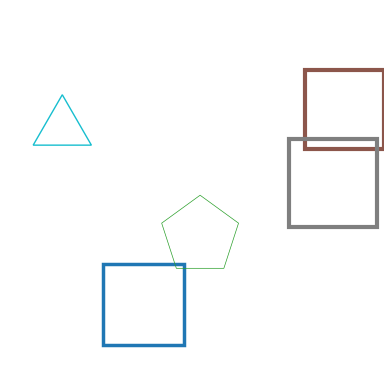[{"shape": "square", "thickness": 2.5, "radius": 0.53, "center": [0.372, 0.209]}, {"shape": "pentagon", "thickness": 0.5, "radius": 0.52, "center": [0.52, 0.388]}, {"shape": "square", "thickness": 3, "radius": 0.51, "center": [0.895, 0.716]}, {"shape": "square", "thickness": 3, "radius": 0.57, "center": [0.865, 0.525]}, {"shape": "triangle", "thickness": 1, "radius": 0.44, "center": [0.162, 0.667]}]